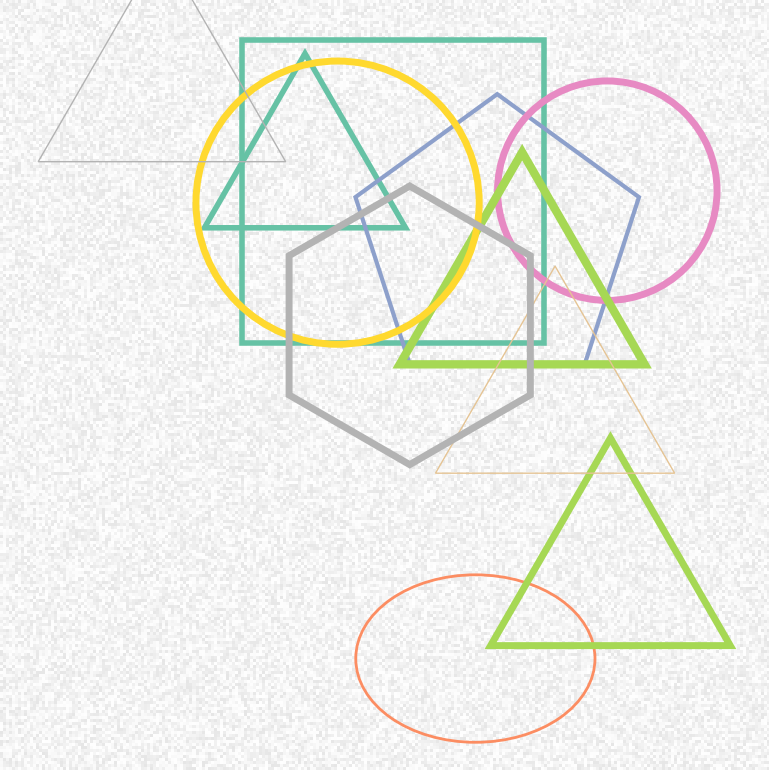[{"shape": "square", "thickness": 2, "radius": 0.98, "center": [0.51, 0.751]}, {"shape": "triangle", "thickness": 2, "radius": 0.75, "center": [0.396, 0.78]}, {"shape": "oval", "thickness": 1, "radius": 0.78, "center": [0.617, 0.145]}, {"shape": "pentagon", "thickness": 1.5, "radius": 0.97, "center": [0.646, 0.684]}, {"shape": "circle", "thickness": 2.5, "radius": 0.71, "center": [0.789, 0.752]}, {"shape": "triangle", "thickness": 3, "radius": 0.92, "center": [0.678, 0.619]}, {"shape": "triangle", "thickness": 2.5, "radius": 0.9, "center": [0.793, 0.251]}, {"shape": "circle", "thickness": 2.5, "radius": 0.92, "center": [0.438, 0.737]}, {"shape": "triangle", "thickness": 0.5, "radius": 0.9, "center": [0.721, 0.475]}, {"shape": "hexagon", "thickness": 2.5, "radius": 0.9, "center": [0.532, 0.577]}, {"shape": "triangle", "thickness": 0.5, "radius": 0.93, "center": [0.21, 0.883]}]